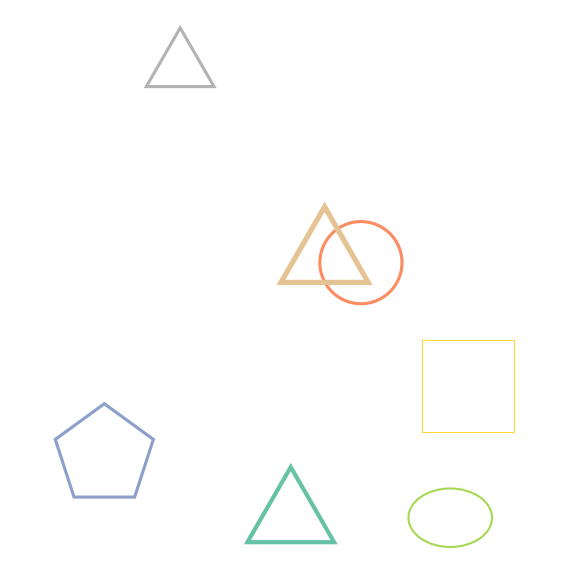[{"shape": "triangle", "thickness": 2, "radius": 0.43, "center": [0.503, 0.104]}, {"shape": "circle", "thickness": 1.5, "radius": 0.36, "center": [0.625, 0.544]}, {"shape": "pentagon", "thickness": 1.5, "radius": 0.45, "center": [0.181, 0.211]}, {"shape": "oval", "thickness": 1, "radius": 0.36, "center": [0.78, 0.103]}, {"shape": "square", "thickness": 0.5, "radius": 0.4, "center": [0.811, 0.33]}, {"shape": "triangle", "thickness": 2.5, "radius": 0.44, "center": [0.562, 0.554]}, {"shape": "triangle", "thickness": 1.5, "radius": 0.34, "center": [0.312, 0.883]}]